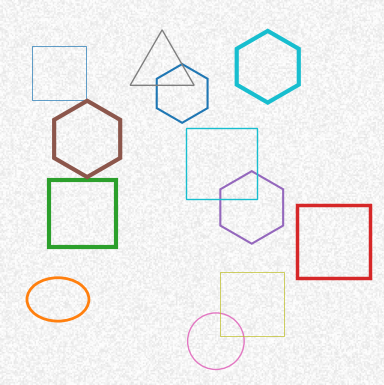[{"shape": "square", "thickness": 0.5, "radius": 0.35, "center": [0.154, 0.811]}, {"shape": "hexagon", "thickness": 1.5, "radius": 0.38, "center": [0.473, 0.757]}, {"shape": "oval", "thickness": 2, "radius": 0.4, "center": [0.15, 0.222]}, {"shape": "square", "thickness": 3, "radius": 0.44, "center": [0.215, 0.446]}, {"shape": "square", "thickness": 2.5, "radius": 0.48, "center": [0.866, 0.373]}, {"shape": "hexagon", "thickness": 1.5, "radius": 0.47, "center": [0.654, 0.461]}, {"shape": "hexagon", "thickness": 3, "radius": 0.5, "center": [0.226, 0.639]}, {"shape": "circle", "thickness": 1, "radius": 0.37, "center": [0.561, 0.114]}, {"shape": "triangle", "thickness": 1, "radius": 0.48, "center": [0.421, 0.826]}, {"shape": "square", "thickness": 0.5, "radius": 0.42, "center": [0.654, 0.211]}, {"shape": "hexagon", "thickness": 3, "radius": 0.47, "center": [0.695, 0.827]}, {"shape": "square", "thickness": 1, "radius": 0.46, "center": [0.575, 0.576]}]